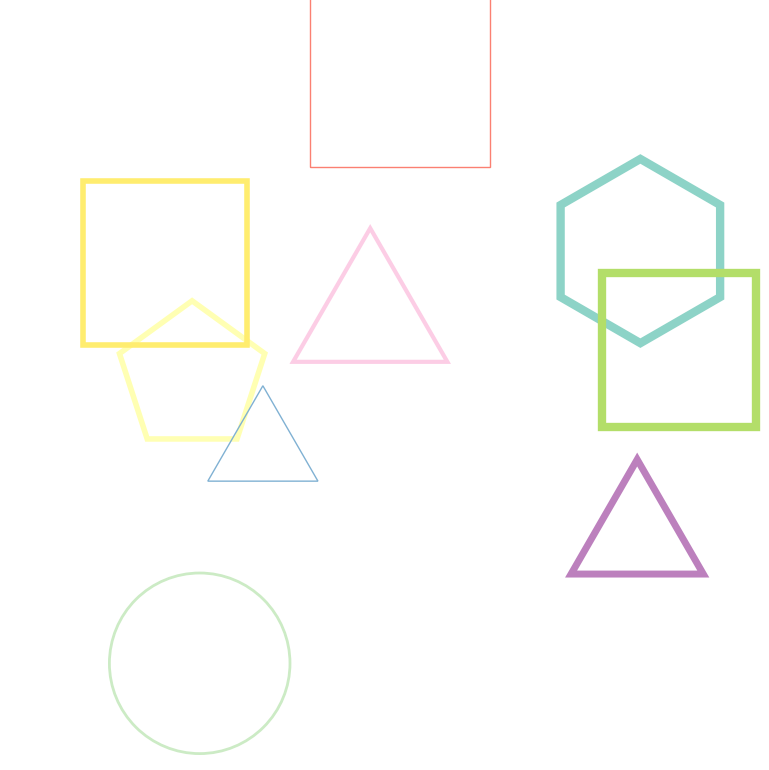[{"shape": "hexagon", "thickness": 3, "radius": 0.6, "center": [0.832, 0.674]}, {"shape": "pentagon", "thickness": 2, "radius": 0.5, "center": [0.249, 0.51]}, {"shape": "square", "thickness": 0.5, "radius": 0.58, "center": [0.52, 0.9]}, {"shape": "triangle", "thickness": 0.5, "radius": 0.41, "center": [0.341, 0.416]}, {"shape": "square", "thickness": 3, "radius": 0.5, "center": [0.882, 0.546]}, {"shape": "triangle", "thickness": 1.5, "radius": 0.58, "center": [0.481, 0.588]}, {"shape": "triangle", "thickness": 2.5, "radius": 0.5, "center": [0.828, 0.304]}, {"shape": "circle", "thickness": 1, "radius": 0.59, "center": [0.259, 0.139]}, {"shape": "square", "thickness": 2, "radius": 0.53, "center": [0.214, 0.658]}]